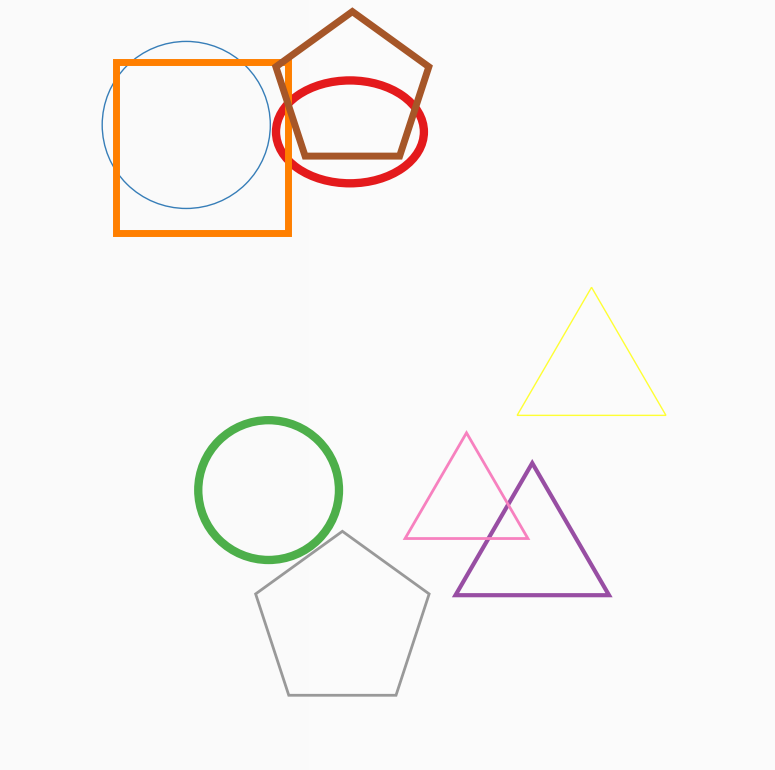[{"shape": "oval", "thickness": 3, "radius": 0.48, "center": [0.452, 0.829]}, {"shape": "circle", "thickness": 0.5, "radius": 0.54, "center": [0.24, 0.838]}, {"shape": "circle", "thickness": 3, "radius": 0.45, "center": [0.347, 0.364]}, {"shape": "triangle", "thickness": 1.5, "radius": 0.57, "center": [0.687, 0.284]}, {"shape": "square", "thickness": 2.5, "radius": 0.56, "center": [0.26, 0.808]}, {"shape": "triangle", "thickness": 0.5, "radius": 0.55, "center": [0.763, 0.516]}, {"shape": "pentagon", "thickness": 2.5, "radius": 0.52, "center": [0.455, 0.881]}, {"shape": "triangle", "thickness": 1, "radius": 0.46, "center": [0.602, 0.346]}, {"shape": "pentagon", "thickness": 1, "radius": 0.59, "center": [0.442, 0.192]}]